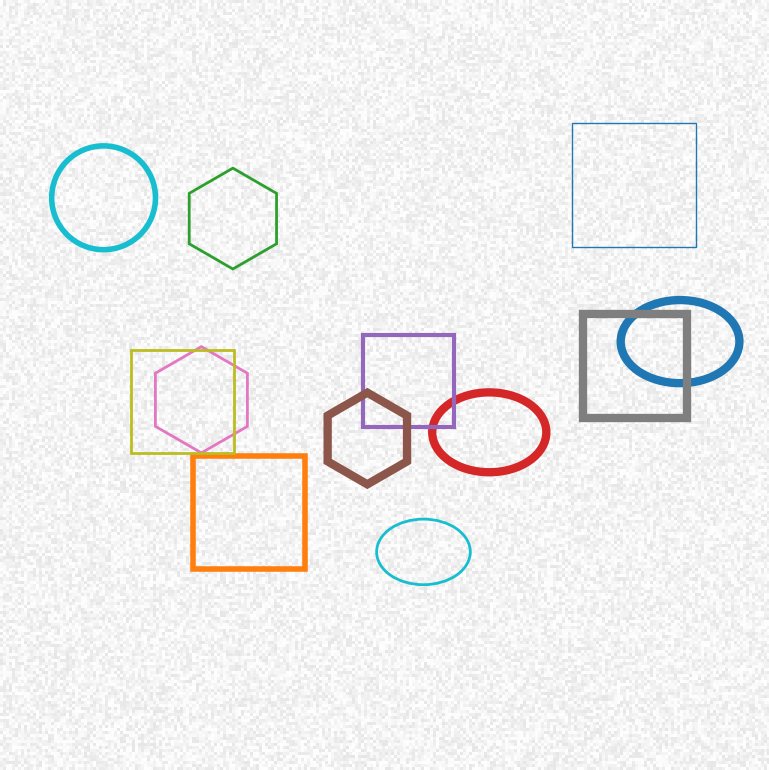[{"shape": "square", "thickness": 0.5, "radius": 0.4, "center": [0.824, 0.759]}, {"shape": "oval", "thickness": 3, "radius": 0.39, "center": [0.883, 0.556]}, {"shape": "square", "thickness": 2, "radius": 0.36, "center": [0.323, 0.335]}, {"shape": "hexagon", "thickness": 1, "radius": 0.33, "center": [0.302, 0.716]}, {"shape": "oval", "thickness": 3, "radius": 0.37, "center": [0.635, 0.439]}, {"shape": "square", "thickness": 1.5, "radius": 0.3, "center": [0.531, 0.505]}, {"shape": "hexagon", "thickness": 3, "radius": 0.3, "center": [0.477, 0.431]}, {"shape": "hexagon", "thickness": 1, "radius": 0.34, "center": [0.262, 0.481]}, {"shape": "square", "thickness": 3, "radius": 0.34, "center": [0.825, 0.525]}, {"shape": "square", "thickness": 1, "radius": 0.34, "center": [0.237, 0.479]}, {"shape": "circle", "thickness": 2, "radius": 0.34, "center": [0.135, 0.743]}, {"shape": "oval", "thickness": 1, "radius": 0.3, "center": [0.55, 0.283]}]